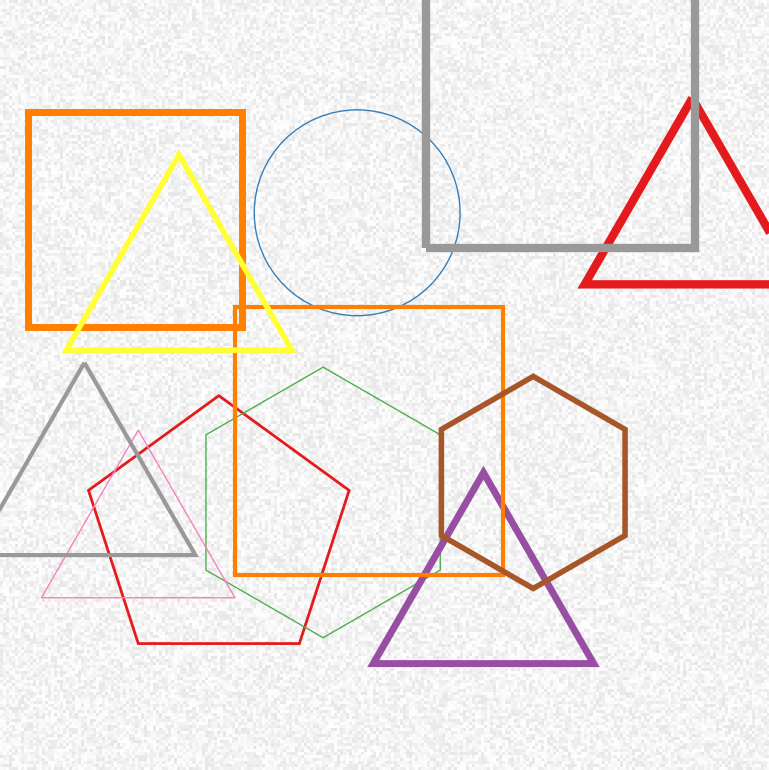[{"shape": "pentagon", "thickness": 1, "radius": 0.89, "center": [0.284, 0.308]}, {"shape": "triangle", "thickness": 3, "radius": 0.81, "center": [0.899, 0.711]}, {"shape": "circle", "thickness": 0.5, "radius": 0.67, "center": [0.464, 0.724]}, {"shape": "hexagon", "thickness": 0.5, "radius": 0.88, "center": [0.42, 0.347]}, {"shape": "triangle", "thickness": 2.5, "radius": 0.83, "center": [0.628, 0.221]}, {"shape": "square", "thickness": 2.5, "radius": 0.7, "center": [0.175, 0.715]}, {"shape": "square", "thickness": 1.5, "radius": 0.87, "center": [0.479, 0.428]}, {"shape": "triangle", "thickness": 2, "radius": 0.85, "center": [0.233, 0.63]}, {"shape": "hexagon", "thickness": 2, "radius": 0.69, "center": [0.692, 0.373]}, {"shape": "triangle", "thickness": 0.5, "radius": 0.73, "center": [0.18, 0.296]}, {"shape": "square", "thickness": 3, "radius": 0.87, "center": [0.728, 0.853]}, {"shape": "triangle", "thickness": 1.5, "radius": 0.83, "center": [0.11, 0.362]}]